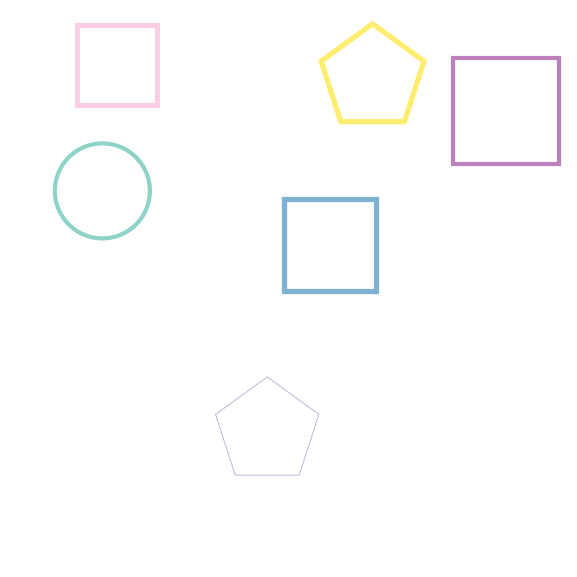[{"shape": "circle", "thickness": 2, "radius": 0.41, "center": [0.177, 0.669]}, {"shape": "pentagon", "thickness": 0.5, "radius": 0.47, "center": [0.463, 0.252]}, {"shape": "square", "thickness": 2.5, "radius": 0.4, "center": [0.571, 0.574]}, {"shape": "square", "thickness": 2.5, "radius": 0.34, "center": [0.203, 0.886]}, {"shape": "square", "thickness": 2, "radius": 0.46, "center": [0.876, 0.807]}, {"shape": "pentagon", "thickness": 2.5, "radius": 0.47, "center": [0.645, 0.864]}]